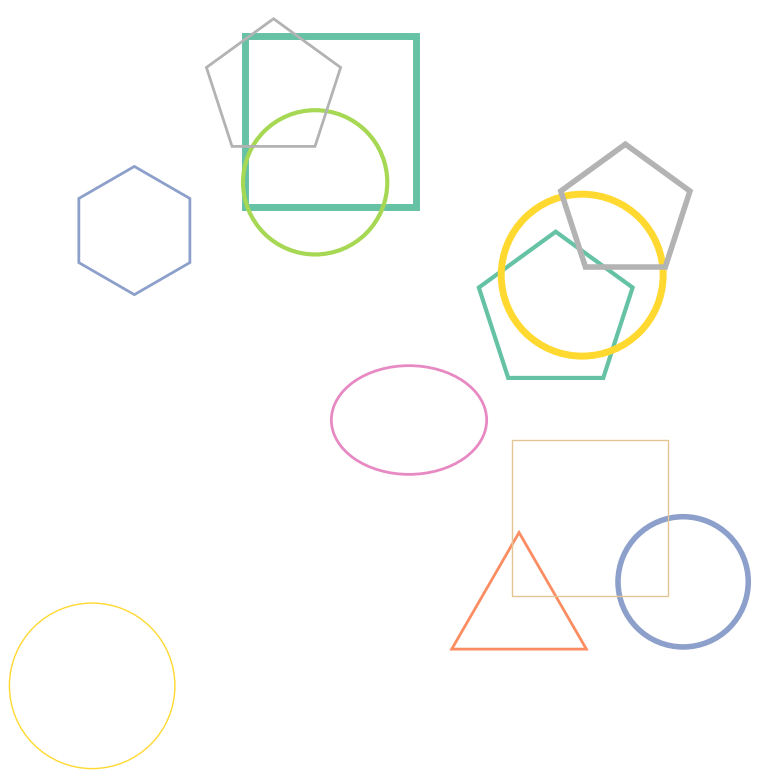[{"shape": "square", "thickness": 2.5, "radius": 0.55, "center": [0.429, 0.843]}, {"shape": "pentagon", "thickness": 1.5, "radius": 0.52, "center": [0.722, 0.594]}, {"shape": "triangle", "thickness": 1, "radius": 0.5, "center": [0.674, 0.207]}, {"shape": "hexagon", "thickness": 1, "radius": 0.42, "center": [0.174, 0.701]}, {"shape": "circle", "thickness": 2, "radius": 0.42, "center": [0.887, 0.244]}, {"shape": "oval", "thickness": 1, "radius": 0.5, "center": [0.531, 0.455]}, {"shape": "circle", "thickness": 1.5, "radius": 0.47, "center": [0.409, 0.763]}, {"shape": "circle", "thickness": 0.5, "radius": 0.54, "center": [0.12, 0.109]}, {"shape": "circle", "thickness": 2.5, "radius": 0.53, "center": [0.756, 0.643]}, {"shape": "square", "thickness": 0.5, "radius": 0.51, "center": [0.766, 0.327]}, {"shape": "pentagon", "thickness": 2, "radius": 0.44, "center": [0.812, 0.725]}, {"shape": "pentagon", "thickness": 1, "radius": 0.46, "center": [0.355, 0.884]}]